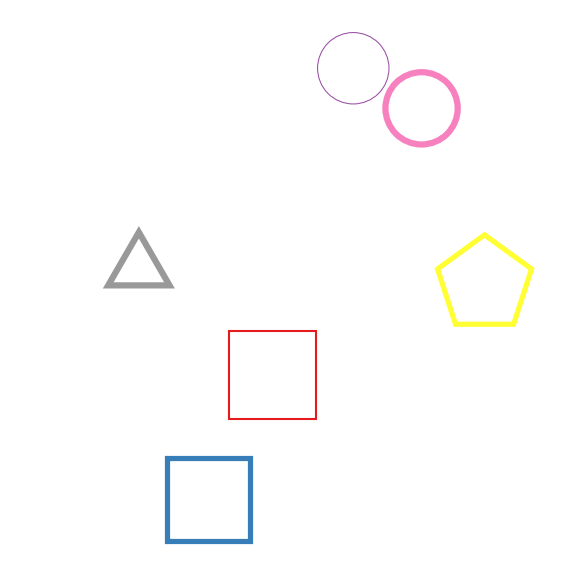[{"shape": "square", "thickness": 1, "radius": 0.38, "center": [0.472, 0.35]}, {"shape": "square", "thickness": 2.5, "radius": 0.36, "center": [0.361, 0.135]}, {"shape": "circle", "thickness": 0.5, "radius": 0.31, "center": [0.612, 0.881]}, {"shape": "pentagon", "thickness": 2.5, "radius": 0.43, "center": [0.839, 0.507]}, {"shape": "circle", "thickness": 3, "radius": 0.31, "center": [0.73, 0.812]}, {"shape": "triangle", "thickness": 3, "radius": 0.31, "center": [0.24, 0.536]}]